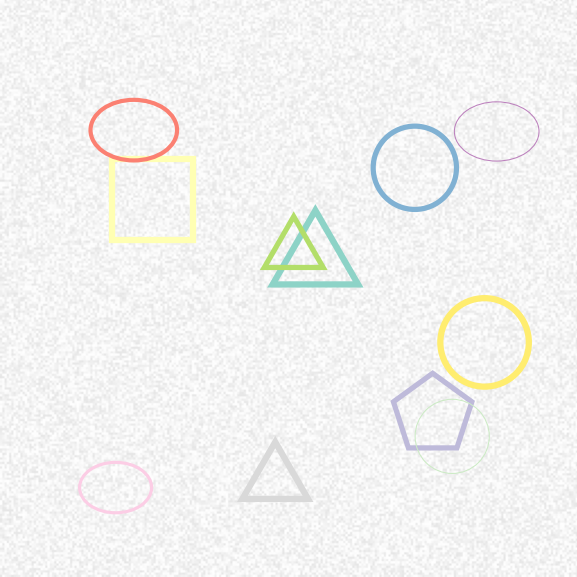[{"shape": "triangle", "thickness": 3, "radius": 0.43, "center": [0.546, 0.549]}, {"shape": "square", "thickness": 3, "radius": 0.35, "center": [0.265, 0.654]}, {"shape": "pentagon", "thickness": 2.5, "radius": 0.36, "center": [0.749, 0.281]}, {"shape": "oval", "thickness": 2, "radius": 0.37, "center": [0.232, 0.774]}, {"shape": "circle", "thickness": 2.5, "radius": 0.36, "center": [0.718, 0.709]}, {"shape": "triangle", "thickness": 2.5, "radius": 0.29, "center": [0.509, 0.565]}, {"shape": "oval", "thickness": 1.5, "radius": 0.31, "center": [0.2, 0.155]}, {"shape": "triangle", "thickness": 3, "radius": 0.33, "center": [0.477, 0.168]}, {"shape": "oval", "thickness": 0.5, "radius": 0.37, "center": [0.86, 0.772]}, {"shape": "circle", "thickness": 0.5, "radius": 0.32, "center": [0.783, 0.244]}, {"shape": "circle", "thickness": 3, "radius": 0.38, "center": [0.839, 0.406]}]